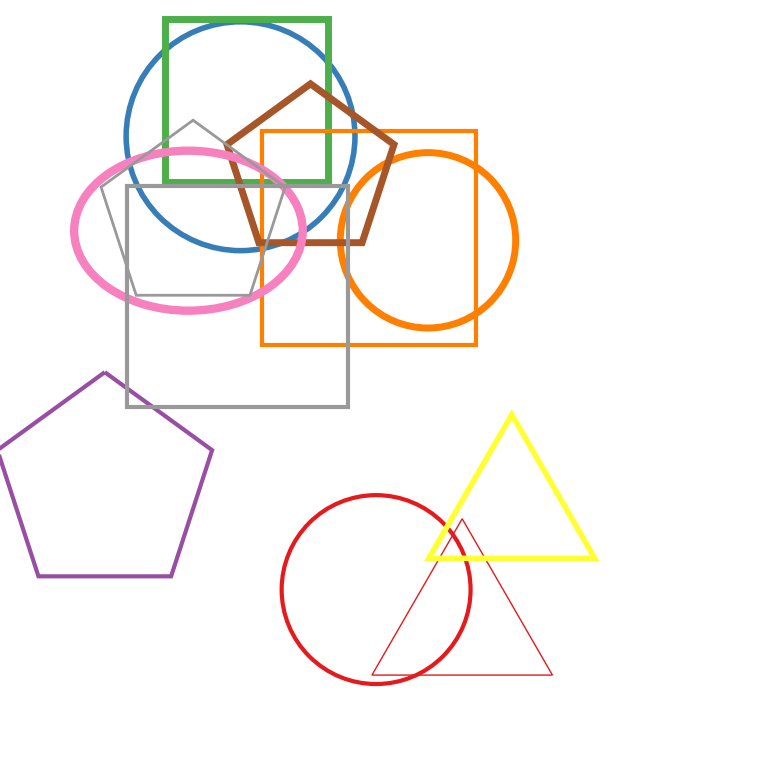[{"shape": "circle", "thickness": 1.5, "radius": 0.61, "center": [0.488, 0.234]}, {"shape": "triangle", "thickness": 0.5, "radius": 0.68, "center": [0.6, 0.191]}, {"shape": "circle", "thickness": 2, "radius": 0.74, "center": [0.312, 0.823]}, {"shape": "square", "thickness": 2.5, "radius": 0.53, "center": [0.32, 0.87]}, {"shape": "pentagon", "thickness": 1.5, "radius": 0.73, "center": [0.136, 0.37]}, {"shape": "square", "thickness": 1.5, "radius": 0.7, "center": [0.479, 0.691]}, {"shape": "circle", "thickness": 2.5, "radius": 0.57, "center": [0.556, 0.688]}, {"shape": "triangle", "thickness": 2, "radius": 0.62, "center": [0.665, 0.337]}, {"shape": "pentagon", "thickness": 2.5, "radius": 0.57, "center": [0.403, 0.777]}, {"shape": "oval", "thickness": 3, "radius": 0.74, "center": [0.245, 0.7]}, {"shape": "square", "thickness": 1.5, "radius": 0.72, "center": [0.308, 0.615]}, {"shape": "pentagon", "thickness": 1, "radius": 0.63, "center": [0.251, 0.718]}]